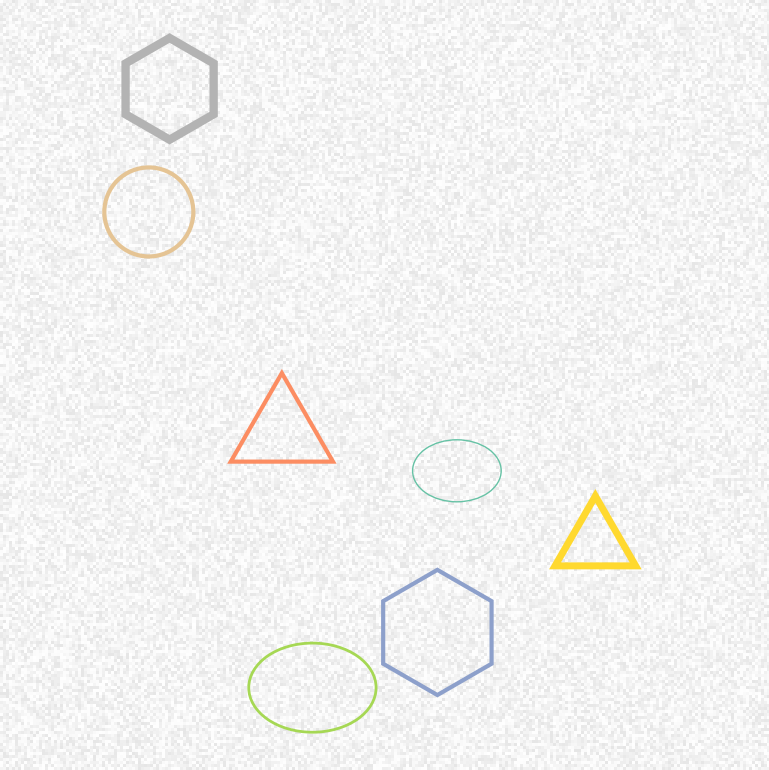[{"shape": "oval", "thickness": 0.5, "radius": 0.29, "center": [0.593, 0.389]}, {"shape": "triangle", "thickness": 1.5, "radius": 0.38, "center": [0.366, 0.439]}, {"shape": "hexagon", "thickness": 1.5, "radius": 0.41, "center": [0.568, 0.179]}, {"shape": "oval", "thickness": 1, "radius": 0.41, "center": [0.406, 0.107]}, {"shape": "triangle", "thickness": 2.5, "radius": 0.3, "center": [0.773, 0.295]}, {"shape": "circle", "thickness": 1.5, "radius": 0.29, "center": [0.193, 0.725]}, {"shape": "hexagon", "thickness": 3, "radius": 0.33, "center": [0.22, 0.885]}]